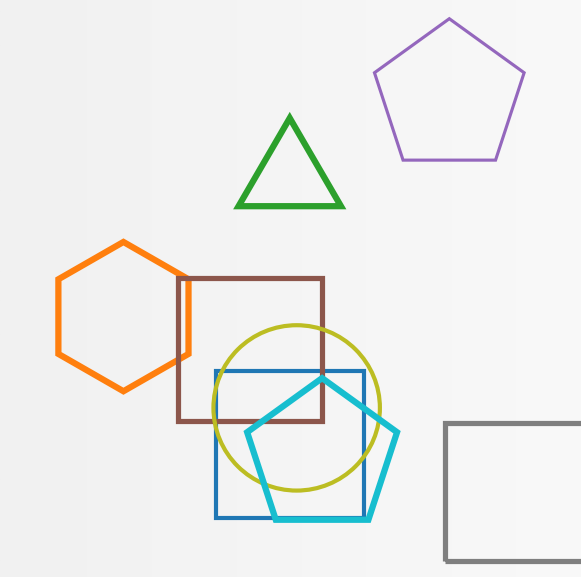[{"shape": "square", "thickness": 2, "radius": 0.64, "center": [0.499, 0.23]}, {"shape": "hexagon", "thickness": 3, "radius": 0.65, "center": [0.212, 0.451]}, {"shape": "triangle", "thickness": 3, "radius": 0.51, "center": [0.499, 0.693]}, {"shape": "pentagon", "thickness": 1.5, "radius": 0.68, "center": [0.773, 0.831]}, {"shape": "square", "thickness": 2.5, "radius": 0.62, "center": [0.43, 0.393]}, {"shape": "square", "thickness": 2.5, "radius": 0.6, "center": [0.886, 0.147]}, {"shape": "circle", "thickness": 2, "radius": 0.72, "center": [0.51, 0.293]}, {"shape": "pentagon", "thickness": 3, "radius": 0.68, "center": [0.554, 0.209]}]